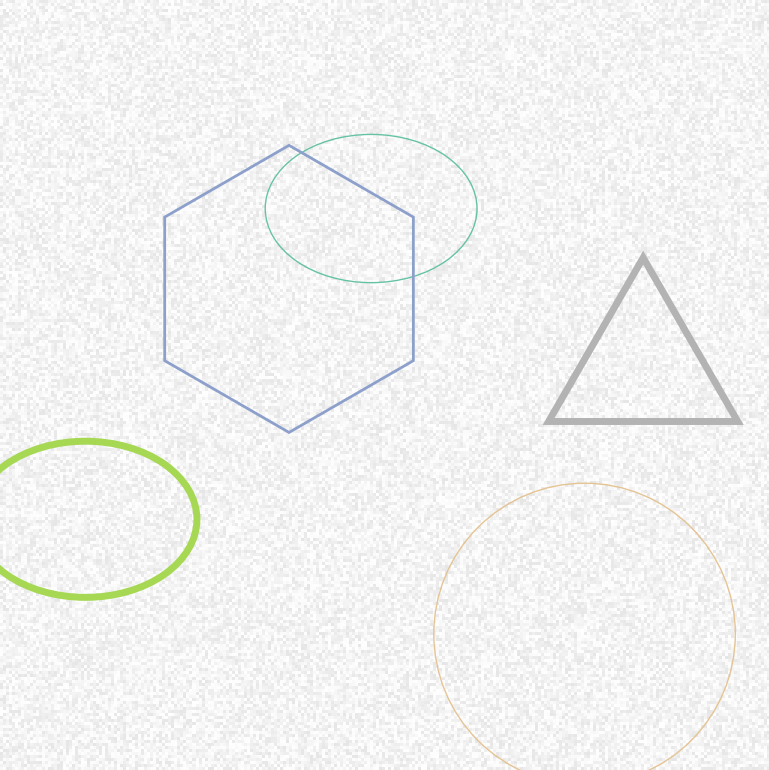[{"shape": "oval", "thickness": 0.5, "radius": 0.69, "center": [0.482, 0.729]}, {"shape": "hexagon", "thickness": 1, "radius": 0.93, "center": [0.375, 0.625]}, {"shape": "oval", "thickness": 2.5, "radius": 0.72, "center": [0.111, 0.326]}, {"shape": "circle", "thickness": 0.5, "radius": 0.98, "center": [0.759, 0.177]}, {"shape": "triangle", "thickness": 2.5, "radius": 0.71, "center": [0.835, 0.524]}]